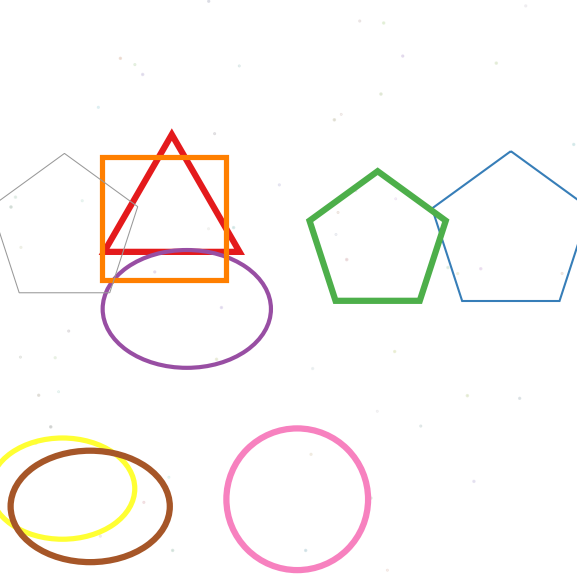[{"shape": "triangle", "thickness": 3, "radius": 0.68, "center": [0.298, 0.631]}, {"shape": "pentagon", "thickness": 1, "radius": 0.72, "center": [0.885, 0.594]}, {"shape": "pentagon", "thickness": 3, "radius": 0.62, "center": [0.654, 0.579]}, {"shape": "oval", "thickness": 2, "radius": 0.73, "center": [0.323, 0.464]}, {"shape": "square", "thickness": 2.5, "radius": 0.53, "center": [0.284, 0.621]}, {"shape": "oval", "thickness": 2.5, "radius": 0.63, "center": [0.108, 0.153]}, {"shape": "oval", "thickness": 3, "radius": 0.69, "center": [0.156, 0.122]}, {"shape": "circle", "thickness": 3, "radius": 0.61, "center": [0.515, 0.135]}, {"shape": "pentagon", "thickness": 0.5, "radius": 0.67, "center": [0.112, 0.6]}]